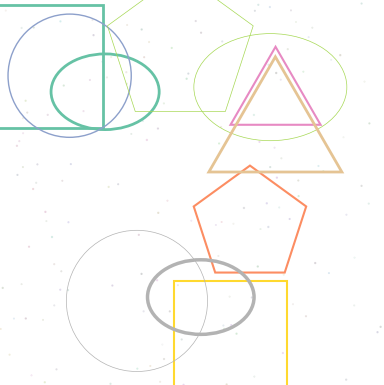[{"shape": "oval", "thickness": 2, "radius": 0.7, "center": [0.273, 0.762]}, {"shape": "square", "thickness": 2, "radius": 0.8, "center": [0.107, 0.826]}, {"shape": "pentagon", "thickness": 1.5, "radius": 0.77, "center": [0.649, 0.416]}, {"shape": "circle", "thickness": 1, "radius": 0.8, "center": [0.181, 0.803]}, {"shape": "triangle", "thickness": 1.5, "radius": 0.68, "center": [0.716, 0.743]}, {"shape": "oval", "thickness": 0.5, "radius": 0.99, "center": [0.702, 0.774]}, {"shape": "pentagon", "thickness": 0.5, "radius": 1.0, "center": [0.468, 0.871]}, {"shape": "square", "thickness": 1.5, "radius": 0.73, "center": [0.599, 0.124]}, {"shape": "triangle", "thickness": 2, "radius": 1.0, "center": [0.715, 0.653]}, {"shape": "oval", "thickness": 2.5, "radius": 0.69, "center": [0.522, 0.228]}, {"shape": "circle", "thickness": 0.5, "radius": 0.92, "center": [0.356, 0.218]}]